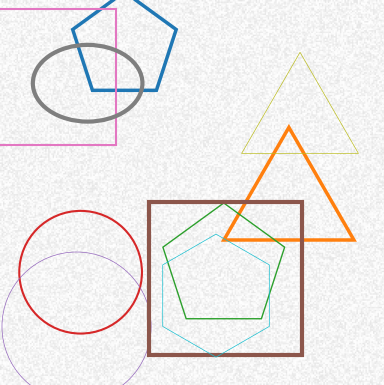[{"shape": "pentagon", "thickness": 2.5, "radius": 0.71, "center": [0.323, 0.88]}, {"shape": "triangle", "thickness": 2.5, "radius": 0.97, "center": [0.75, 0.474]}, {"shape": "pentagon", "thickness": 1, "radius": 0.83, "center": [0.581, 0.307]}, {"shape": "circle", "thickness": 1.5, "radius": 0.8, "center": [0.209, 0.293]}, {"shape": "circle", "thickness": 0.5, "radius": 0.97, "center": [0.199, 0.152]}, {"shape": "square", "thickness": 3, "radius": 0.99, "center": [0.585, 0.277]}, {"shape": "square", "thickness": 1.5, "radius": 0.89, "center": [0.124, 0.801]}, {"shape": "oval", "thickness": 3, "radius": 0.71, "center": [0.228, 0.784]}, {"shape": "triangle", "thickness": 0.5, "radius": 0.88, "center": [0.779, 0.689]}, {"shape": "hexagon", "thickness": 0.5, "radius": 0.8, "center": [0.561, 0.232]}]